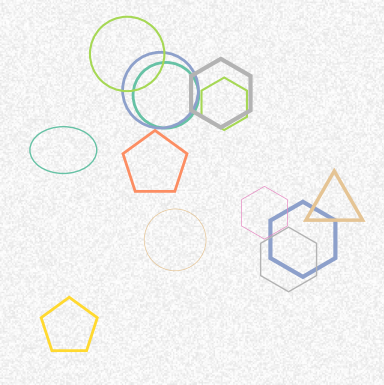[{"shape": "circle", "thickness": 2, "radius": 0.43, "center": [0.431, 0.753]}, {"shape": "oval", "thickness": 1, "radius": 0.43, "center": [0.164, 0.61]}, {"shape": "pentagon", "thickness": 2, "radius": 0.44, "center": [0.403, 0.574]}, {"shape": "circle", "thickness": 2, "radius": 0.49, "center": [0.417, 0.766]}, {"shape": "hexagon", "thickness": 3, "radius": 0.49, "center": [0.787, 0.378]}, {"shape": "hexagon", "thickness": 0.5, "radius": 0.34, "center": [0.687, 0.447]}, {"shape": "hexagon", "thickness": 1.5, "radius": 0.34, "center": [0.582, 0.731]}, {"shape": "circle", "thickness": 1.5, "radius": 0.48, "center": [0.33, 0.86]}, {"shape": "pentagon", "thickness": 2, "radius": 0.38, "center": [0.18, 0.151]}, {"shape": "circle", "thickness": 0.5, "radius": 0.4, "center": [0.455, 0.377]}, {"shape": "triangle", "thickness": 2.5, "radius": 0.43, "center": [0.868, 0.471]}, {"shape": "hexagon", "thickness": 3, "radius": 0.45, "center": [0.574, 0.758]}, {"shape": "hexagon", "thickness": 1, "radius": 0.42, "center": [0.75, 0.326]}]